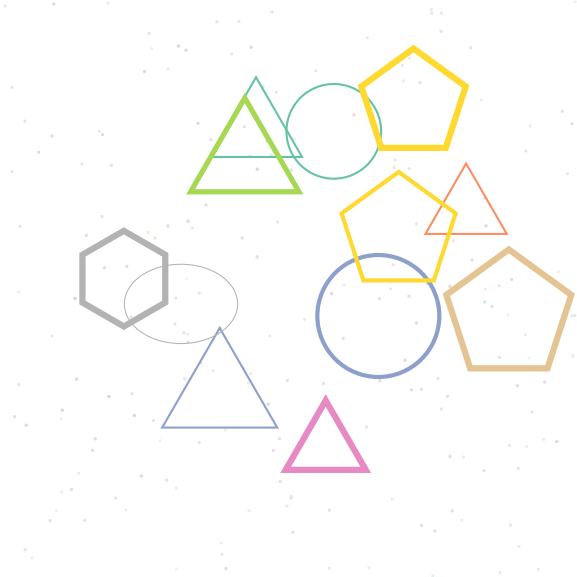[{"shape": "triangle", "thickness": 1, "radius": 0.46, "center": [0.443, 0.773]}, {"shape": "circle", "thickness": 1, "radius": 0.41, "center": [0.578, 0.772]}, {"shape": "triangle", "thickness": 1, "radius": 0.41, "center": [0.807, 0.635]}, {"shape": "triangle", "thickness": 1, "radius": 0.57, "center": [0.38, 0.316]}, {"shape": "circle", "thickness": 2, "radius": 0.53, "center": [0.655, 0.452]}, {"shape": "triangle", "thickness": 3, "radius": 0.4, "center": [0.564, 0.226]}, {"shape": "triangle", "thickness": 2.5, "radius": 0.54, "center": [0.424, 0.721]}, {"shape": "pentagon", "thickness": 3, "radius": 0.48, "center": [0.716, 0.82]}, {"shape": "pentagon", "thickness": 2, "radius": 0.52, "center": [0.69, 0.598]}, {"shape": "pentagon", "thickness": 3, "radius": 0.57, "center": [0.881, 0.453]}, {"shape": "oval", "thickness": 0.5, "radius": 0.49, "center": [0.313, 0.473]}, {"shape": "hexagon", "thickness": 3, "radius": 0.41, "center": [0.214, 0.517]}]